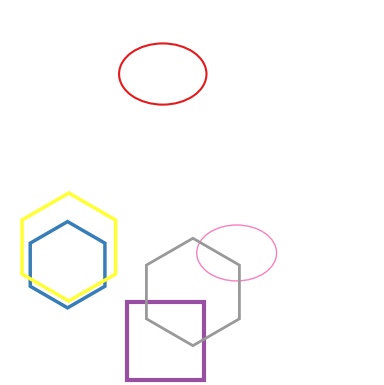[{"shape": "oval", "thickness": 1.5, "radius": 0.57, "center": [0.423, 0.808]}, {"shape": "hexagon", "thickness": 2.5, "radius": 0.56, "center": [0.175, 0.312]}, {"shape": "square", "thickness": 3, "radius": 0.5, "center": [0.429, 0.114]}, {"shape": "hexagon", "thickness": 2.5, "radius": 0.7, "center": [0.179, 0.358]}, {"shape": "oval", "thickness": 1, "radius": 0.52, "center": [0.615, 0.343]}, {"shape": "hexagon", "thickness": 2, "radius": 0.7, "center": [0.501, 0.242]}]